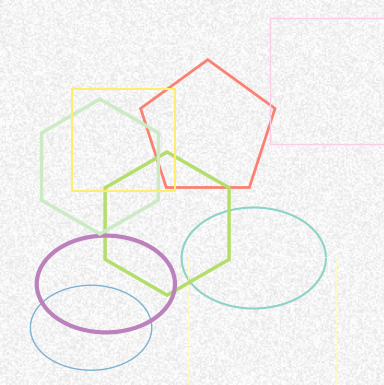[{"shape": "oval", "thickness": 1.5, "radius": 0.94, "center": [0.659, 0.33]}, {"shape": "square", "thickness": 0.5, "radius": 0.97, "center": [0.68, 0.14]}, {"shape": "pentagon", "thickness": 2, "radius": 0.92, "center": [0.54, 0.661]}, {"shape": "oval", "thickness": 1, "radius": 0.79, "center": [0.237, 0.149]}, {"shape": "hexagon", "thickness": 2.5, "radius": 0.93, "center": [0.434, 0.419]}, {"shape": "square", "thickness": 1, "radius": 0.82, "center": [0.864, 0.79]}, {"shape": "oval", "thickness": 3, "radius": 0.9, "center": [0.275, 0.262]}, {"shape": "hexagon", "thickness": 2.5, "radius": 0.88, "center": [0.26, 0.567]}, {"shape": "square", "thickness": 1.5, "radius": 0.67, "center": [0.322, 0.636]}]